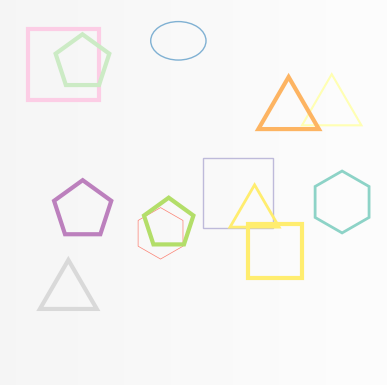[{"shape": "hexagon", "thickness": 2, "radius": 0.4, "center": [0.883, 0.475]}, {"shape": "triangle", "thickness": 1.5, "radius": 0.44, "center": [0.856, 0.719]}, {"shape": "square", "thickness": 1, "radius": 0.45, "center": [0.615, 0.499]}, {"shape": "hexagon", "thickness": 0.5, "radius": 0.33, "center": [0.414, 0.394]}, {"shape": "oval", "thickness": 1, "radius": 0.36, "center": [0.46, 0.894]}, {"shape": "triangle", "thickness": 3, "radius": 0.45, "center": [0.745, 0.71]}, {"shape": "pentagon", "thickness": 3, "radius": 0.34, "center": [0.435, 0.419]}, {"shape": "square", "thickness": 3, "radius": 0.46, "center": [0.165, 0.833]}, {"shape": "triangle", "thickness": 3, "radius": 0.42, "center": [0.176, 0.24]}, {"shape": "pentagon", "thickness": 3, "radius": 0.39, "center": [0.213, 0.454]}, {"shape": "pentagon", "thickness": 3, "radius": 0.36, "center": [0.213, 0.838]}, {"shape": "triangle", "thickness": 2, "radius": 0.37, "center": [0.657, 0.447]}, {"shape": "square", "thickness": 3, "radius": 0.35, "center": [0.709, 0.348]}]